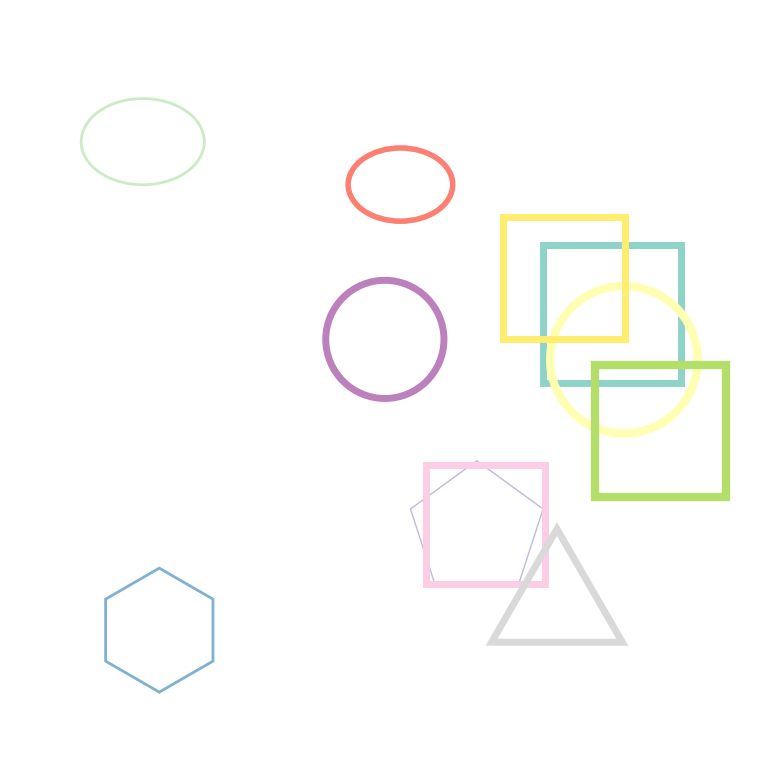[{"shape": "square", "thickness": 2.5, "radius": 0.45, "center": [0.794, 0.592]}, {"shape": "circle", "thickness": 3, "radius": 0.48, "center": [0.81, 0.533]}, {"shape": "pentagon", "thickness": 0.5, "radius": 0.45, "center": [0.619, 0.311]}, {"shape": "oval", "thickness": 2, "radius": 0.34, "center": [0.52, 0.76]}, {"shape": "hexagon", "thickness": 1, "radius": 0.4, "center": [0.207, 0.182]}, {"shape": "square", "thickness": 3, "radius": 0.43, "center": [0.858, 0.44]}, {"shape": "square", "thickness": 2.5, "radius": 0.39, "center": [0.63, 0.319]}, {"shape": "triangle", "thickness": 2.5, "radius": 0.49, "center": [0.723, 0.215]}, {"shape": "circle", "thickness": 2.5, "radius": 0.38, "center": [0.5, 0.559]}, {"shape": "oval", "thickness": 1, "radius": 0.4, "center": [0.185, 0.816]}, {"shape": "square", "thickness": 2.5, "radius": 0.4, "center": [0.733, 0.638]}]